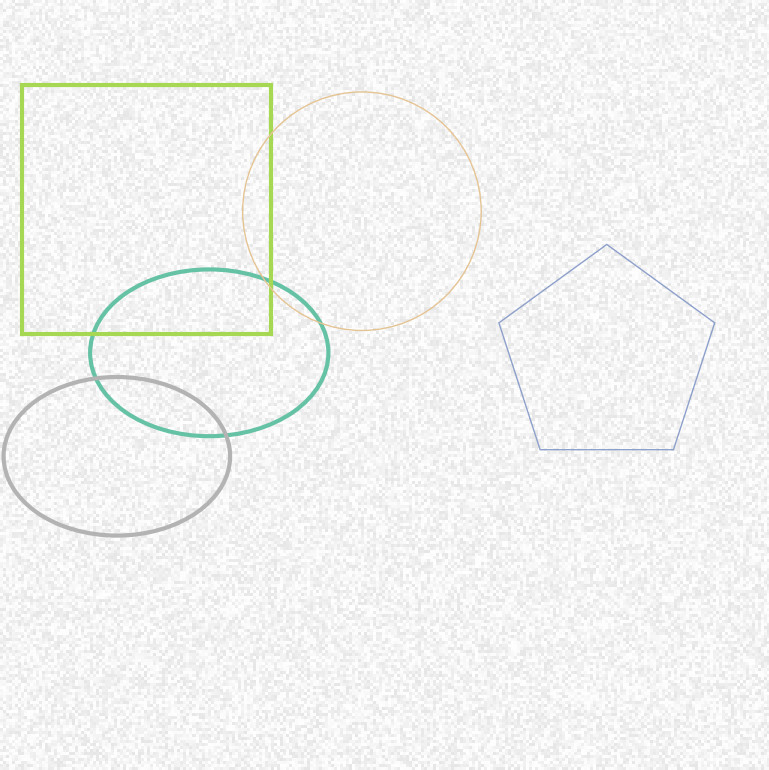[{"shape": "oval", "thickness": 1.5, "radius": 0.77, "center": [0.272, 0.542]}, {"shape": "pentagon", "thickness": 0.5, "radius": 0.74, "center": [0.788, 0.535]}, {"shape": "square", "thickness": 1.5, "radius": 0.81, "center": [0.19, 0.728]}, {"shape": "circle", "thickness": 0.5, "radius": 0.77, "center": [0.47, 0.726]}, {"shape": "oval", "thickness": 1.5, "radius": 0.74, "center": [0.152, 0.407]}]